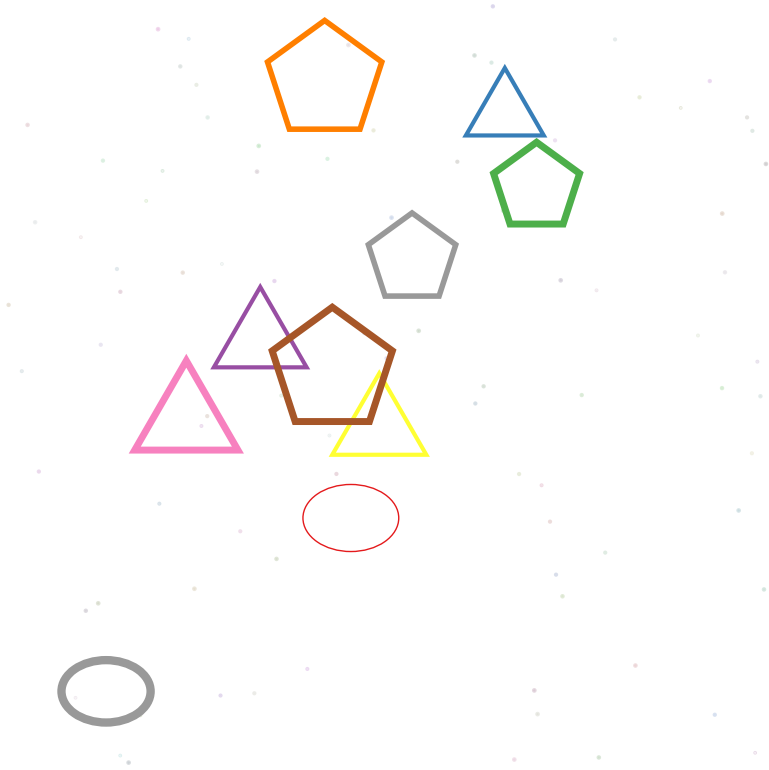[{"shape": "oval", "thickness": 0.5, "radius": 0.31, "center": [0.456, 0.327]}, {"shape": "triangle", "thickness": 1.5, "radius": 0.29, "center": [0.656, 0.853]}, {"shape": "pentagon", "thickness": 2.5, "radius": 0.29, "center": [0.697, 0.757]}, {"shape": "triangle", "thickness": 1.5, "radius": 0.35, "center": [0.338, 0.558]}, {"shape": "pentagon", "thickness": 2, "radius": 0.39, "center": [0.422, 0.895]}, {"shape": "triangle", "thickness": 1.5, "radius": 0.35, "center": [0.493, 0.445]}, {"shape": "pentagon", "thickness": 2.5, "radius": 0.41, "center": [0.432, 0.519]}, {"shape": "triangle", "thickness": 2.5, "radius": 0.39, "center": [0.242, 0.454]}, {"shape": "oval", "thickness": 3, "radius": 0.29, "center": [0.138, 0.102]}, {"shape": "pentagon", "thickness": 2, "radius": 0.3, "center": [0.535, 0.664]}]